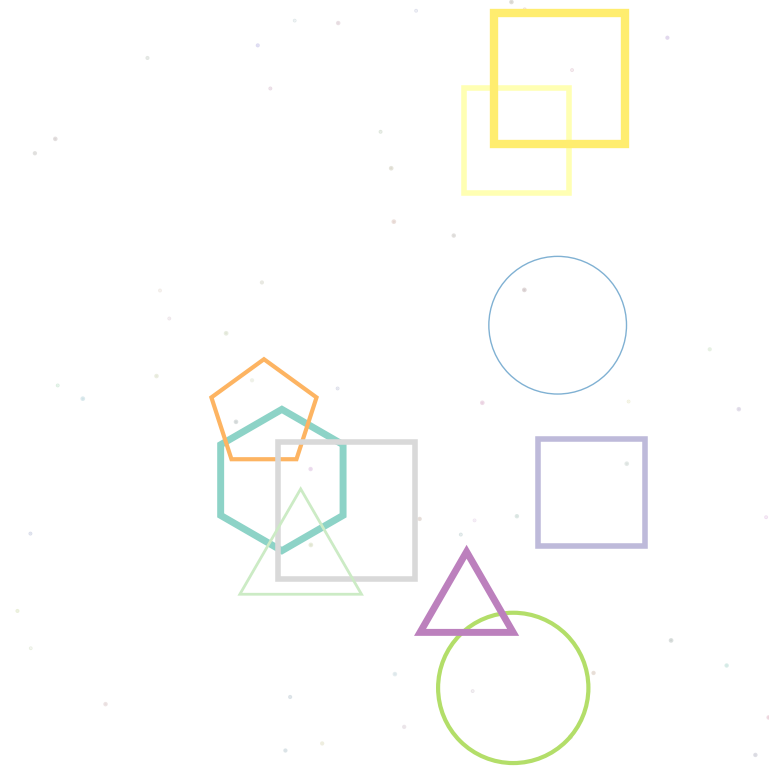[{"shape": "hexagon", "thickness": 2.5, "radius": 0.46, "center": [0.366, 0.377]}, {"shape": "square", "thickness": 2, "radius": 0.34, "center": [0.67, 0.817]}, {"shape": "square", "thickness": 2, "radius": 0.35, "center": [0.768, 0.361]}, {"shape": "circle", "thickness": 0.5, "radius": 0.45, "center": [0.724, 0.578]}, {"shape": "pentagon", "thickness": 1.5, "radius": 0.36, "center": [0.343, 0.462]}, {"shape": "circle", "thickness": 1.5, "radius": 0.49, "center": [0.667, 0.107]}, {"shape": "square", "thickness": 2, "radius": 0.45, "center": [0.45, 0.337]}, {"shape": "triangle", "thickness": 2.5, "radius": 0.35, "center": [0.606, 0.214]}, {"shape": "triangle", "thickness": 1, "radius": 0.46, "center": [0.39, 0.274]}, {"shape": "square", "thickness": 3, "radius": 0.43, "center": [0.727, 0.898]}]